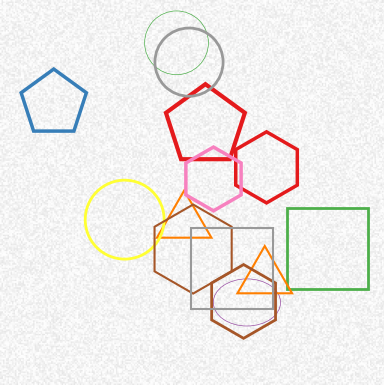[{"shape": "hexagon", "thickness": 2.5, "radius": 0.46, "center": [0.692, 0.565]}, {"shape": "pentagon", "thickness": 3, "radius": 0.54, "center": [0.534, 0.674]}, {"shape": "pentagon", "thickness": 2.5, "radius": 0.45, "center": [0.14, 0.732]}, {"shape": "circle", "thickness": 0.5, "radius": 0.41, "center": [0.459, 0.889]}, {"shape": "square", "thickness": 2, "radius": 0.53, "center": [0.852, 0.354]}, {"shape": "oval", "thickness": 0.5, "radius": 0.44, "center": [0.641, 0.214]}, {"shape": "triangle", "thickness": 1.5, "radius": 0.41, "center": [0.688, 0.279]}, {"shape": "triangle", "thickness": 1.5, "radius": 0.41, "center": [0.478, 0.423]}, {"shape": "circle", "thickness": 2, "radius": 0.51, "center": [0.324, 0.43]}, {"shape": "hexagon", "thickness": 2, "radius": 0.48, "center": [0.633, 0.217]}, {"shape": "hexagon", "thickness": 1.5, "radius": 0.58, "center": [0.502, 0.353]}, {"shape": "hexagon", "thickness": 2.5, "radius": 0.41, "center": [0.555, 0.535]}, {"shape": "square", "thickness": 1.5, "radius": 0.53, "center": [0.602, 0.303]}, {"shape": "circle", "thickness": 2, "radius": 0.44, "center": [0.491, 0.839]}]